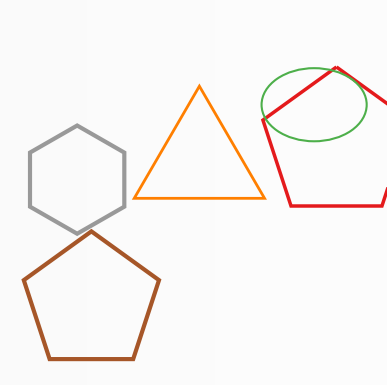[{"shape": "pentagon", "thickness": 2.5, "radius": 1.0, "center": [0.868, 0.626]}, {"shape": "oval", "thickness": 1.5, "radius": 0.68, "center": [0.811, 0.728]}, {"shape": "triangle", "thickness": 2, "radius": 0.97, "center": [0.515, 0.582]}, {"shape": "pentagon", "thickness": 3, "radius": 0.92, "center": [0.236, 0.216]}, {"shape": "hexagon", "thickness": 3, "radius": 0.7, "center": [0.199, 0.533]}]